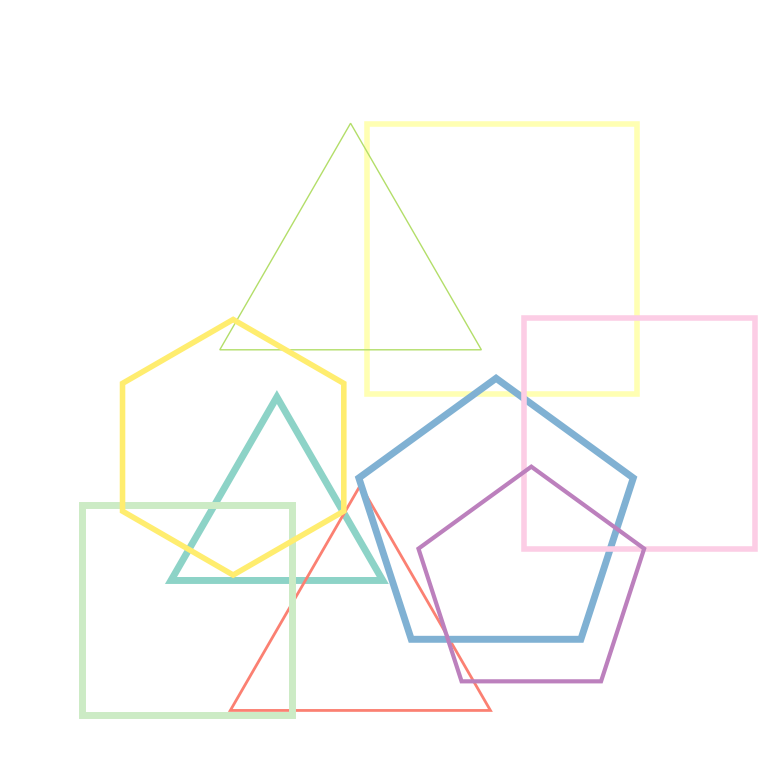[{"shape": "triangle", "thickness": 2.5, "radius": 0.79, "center": [0.36, 0.326]}, {"shape": "square", "thickness": 2, "radius": 0.88, "center": [0.652, 0.663]}, {"shape": "triangle", "thickness": 1, "radius": 0.98, "center": [0.468, 0.175]}, {"shape": "pentagon", "thickness": 2.5, "radius": 0.94, "center": [0.644, 0.321]}, {"shape": "triangle", "thickness": 0.5, "radius": 0.98, "center": [0.455, 0.644]}, {"shape": "square", "thickness": 2, "radius": 0.75, "center": [0.83, 0.437]}, {"shape": "pentagon", "thickness": 1.5, "radius": 0.77, "center": [0.69, 0.24]}, {"shape": "square", "thickness": 2.5, "radius": 0.68, "center": [0.243, 0.208]}, {"shape": "hexagon", "thickness": 2, "radius": 0.83, "center": [0.303, 0.419]}]